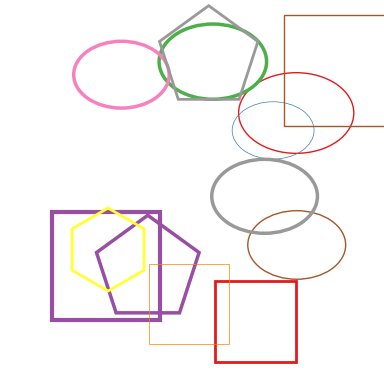[{"shape": "square", "thickness": 2, "radius": 0.53, "center": [0.663, 0.164]}, {"shape": "oval", "thickness": 1, "radius": 0.75, "center": [0.769, 0.706]}, {"shape": "oval", "thickness": 0.5, "radius": 0.53, "center": [0.709, 0.661]}, {"shape": "oval", "thickness": 2.5, "radius": 0.7, "center": [0.553, 0.84]}, {"shape": "square", "thickness": 3, "radius": 0.7, "center": [0.276, 0.31]}, {"shape": "pentagon", "thickness": 2.5, "radius": 0.7, "center": [0.384, 0.301]}, {"shape": "square", "thickness": 0.5, "radius": 0.52, "center": [0.492, 0.211]}, {"shape": "hexagon", "thickness": 2, "radius": 0.54, "center": [0.281, 0.352]}, {"shape": "oval", "thickness": 1, "radius": 0.64, "center": [0.771, 0.364]}, {"shape": "square", "thickness": 1, "radius": 0.72, "center": [0.883, 0.816]}, {"shape": "oval", "thickness": 2.5, "radius": 0.62, "center": [0.315, 0.806]}, {"shape": "oval", "thickness": 2.5, "radius": 0.69, "center": [0.687, 0.49]}, {"shape": "pentagon", "thickness": 2, "radius": 0.67, "center": [0.542, 0.851]}]